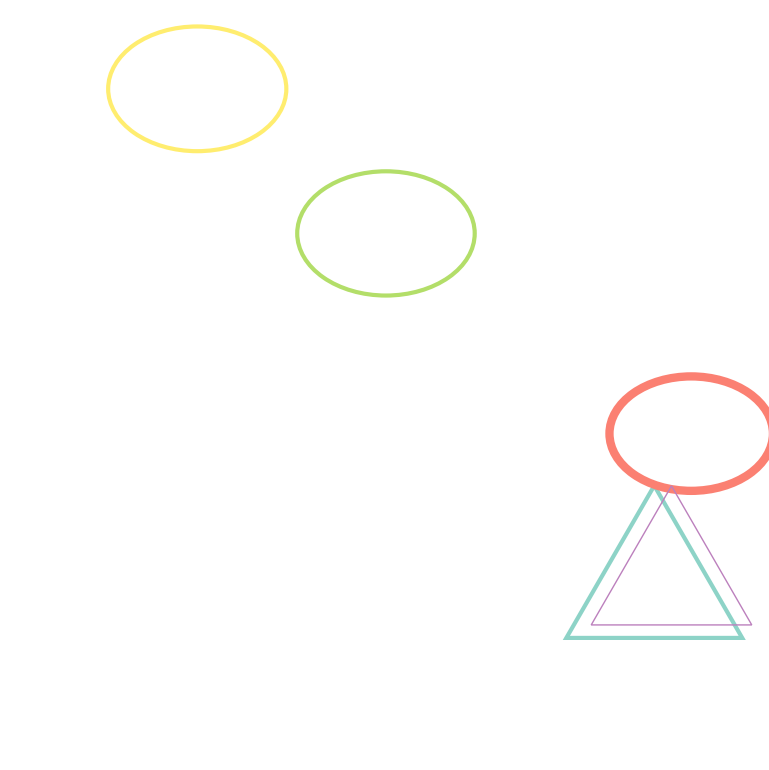[{"shape": "triangle", "thickness": 1.5, "radius": 0.66, "center": [0.85, 0.237]}, {"shape": "oval", "thickness": 3, "radius": 0.53, "center": [0.898, 0.437]}, {"shape": "oval", "thickness": 1.5, "radius": 0.58, "center": [0.501, 0.697]}, {"shape": "triangle", "thickness": 0.5, "radius": 0.6, "center": [0.872, 0.249]}, {"shape": "oval", "thickness": 1.5, "radius": 0.58, "center": [0.256, 0.885]}]